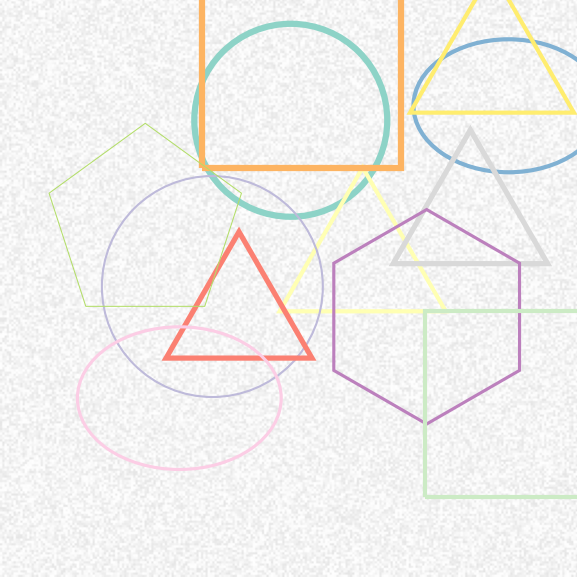[{"shape": "circle", "thickness": 3, "radius": 0.84, "center": [0.504, 0.791]}, {"shape": "triangle", "thickness": 2, "radius": 0.83, "center": [0.628, 0.543]}, {"shape": "circle", "thickness": 1, "radius": 0.96, "center": [0.368, 0.503]}, {"shape": "triangle", "thickness": 2.5, "radius": 0.73, "center": [0.414, 0.452]}, {"shape": "oval", "thickness": 2, "radius": 0.82, "center": [0.881, 0.816]}, {"shape": "square", "thickness": 3, "radius": 0.86, "center": [0.522, 0.88]}, {"shape": "pentagon", "thickness": 0.5, "radius": 0.88, "center": [0.252, 0.61]}, {"shape": "oval", "thickness": 1.5, "radius": 0.88, "center": [0.31, 0.31]}, {"shape": "triangle", "thickness": 2.5, "radius": 0.77, "center": [0.815, 0.62]}, {"shape": "hexagon", "thickness": 1.5, "radius": 0.93, "center": [0.739, 0.451]}, {"shape": "square", "thickness": 2, "radius": 0.81, "center": [0.898, 0.3]}, {"shape": "triangle", "thickness": 2, "radius": 0.82, "center": [0.852, 0.886]}]